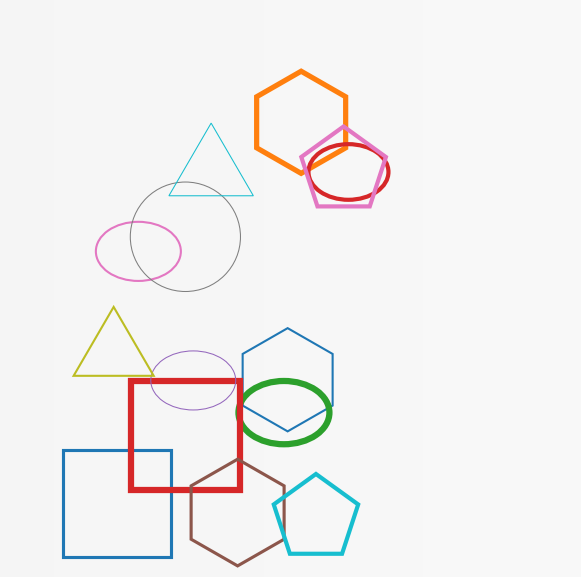[{"shape": "square", "thickness": 1.5, "radius": 0.46, "center": [0.202, 0.127]}, {"shape": "hexagon", "thickness": 1, "radius": 0.45, "center": [0.495, 0.342]}, {"shape": "hexagon", "thickness": 2.5, "radius": 0.44, "center": [0.518, 0.787]}, {"shape": "oval", "thickness": 3, "radius": 0.39, "center": [0.488, 0.285]}, {"shape": "square", "thickness": 3, "radius": 0.47, "center": [0.319, 0.245]}, {"shape": "oval", "thickness": 2, "radius": 0.34, "center": [0.6, 0.701]}, {"shape": "oval", "thickness": 0.5, "radius": 0.37, "center": [0.332, 0.34]}, {"shape": "hexagon", "thickness": 1.5, "radius": 0.46, "center": [0.409, 0.112]}, {"shape": "oval", "thickness": 1, "radius": 0.37, "center": [0.238, 0.564]}, {"shape": "pentagon", "thickness": 2, "radius": 0.38, "center": [0.591, 0.704]}, {"shape": "circle", "thickness": 0.5, "radius": 0.47, "center": [0.319, 0.589]}, {"shape": "triangle", "thickness": 1, "radius": 0.4, "center": [0.196, 0.388]}, {"shape": "triangle", "thickness": 0.5, "radius": 0.42, "center": [0.363, 0.702]}, {"shape": "pentagon", "thickness": 2, "radius": 0.38, "center": [0.544, 0.102]}]